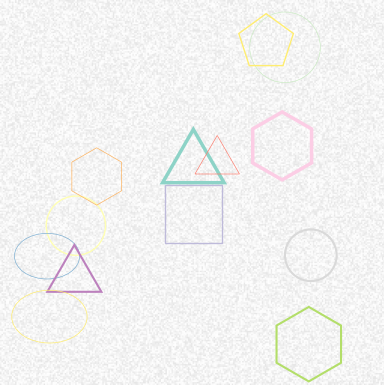[{"shape": "triangle", "thickness": 2.5, "radius": 0.46, "center": [0.502, 0.572]}, {"shape": "circle", "thickness": 1, "radius": 0.38, "center": [0.197, 0.414]}, {"shape": "square", "thickness": 1, "radius": 0.37, "center": [0.502, 0.445]}, {"shape": "triangle", "thickness": 0.5, "radius": 0.33, "center": [0.564, 0.581]}, {"shape": "oval", "thickness": 0.5, "radius": 0.42, "center": [0.122, 0.335]}, {"shape": "hexagon", "thickness": 0.5, "radius": 0.37, "center": [0.251, 0.542]}, {"shape": "hexagon", "thickness": 1.5, "radius": 0.48, "center": [0.802, 0.106]}, {"shape": "hexagon", "thickness": 2.5, "radius": 0.44, "center": [0.733, 0.621]}, {"shape": "circle", "thickness": 1.5, "radius": 0.34, "center": [0.807, 0.337]}, {"shape": "triangle", "thickness": 1.5, "radius": 0.41, "center": [0.193, 0.283]}, {"shape": "circle", "thickness": 0.5, "radius": 0.46, "center": [0.74, 0.877]}, {"shape": "oval", "thickness": 0.5, "radius": 0.49, "center": [0.128, 0.178]}, {"shape": "pentagon", "thickness": 1, "radius": 0.37, "center": [0.691, 0.89]}]